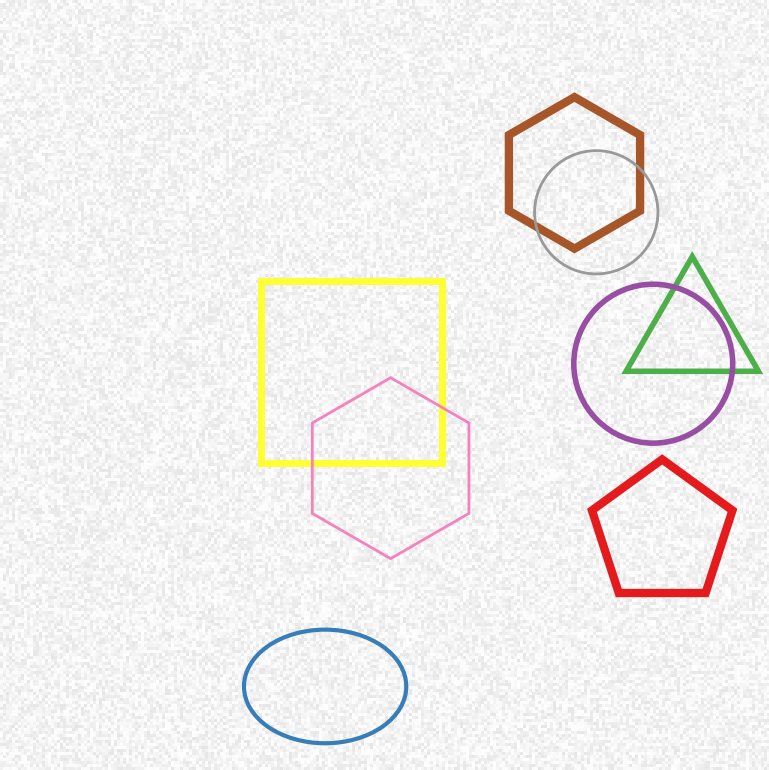[{"shape": "pentagon", "thickness": 3, "radius": 0.48, "center": [0.86, 0.307]}, {"shape": "oval", "thickness": 1.5, "radius": 0.53, "center": [0.422, 0.109]}, {"shape": "triangle", "thickness": 2, "radius": 0.5, "center": [0.899, 0.567]}, {"shape": "circle", "thickness": 2, "radius": 0.52, "center": [0.848, 0.528]}, {"shape": "square", "thickness": 2.5, "radius": 0.59, "center": [0.457, 0.517]}, {"shape": "hexagon", "thickness": 3, "radius": 0.49, "center": [0.746, 0.775]}, {"shape": "hexagon", "thickness": 1, "radius": 0.59, "center": [0.507, 0.392]}, {"shape": "circle", "thickness": 1, "radius": 0.4, "center": [0.774, 0.724]}]